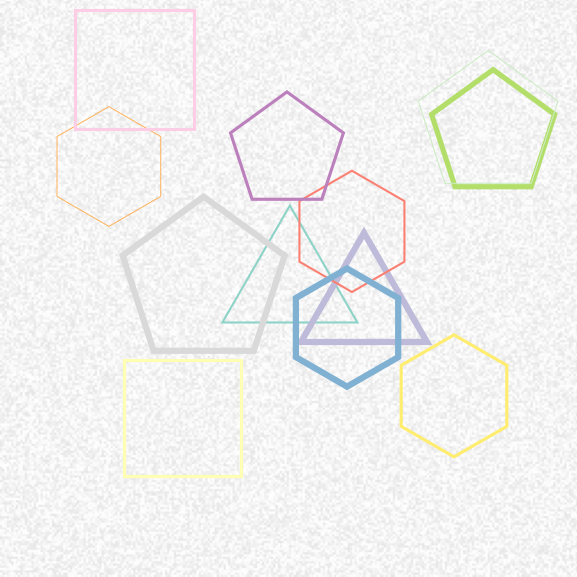[{"shape": "triangle", "thickness": 1, "radius": 0.67, "center": [0.502, 0.508]}, {"shape": "square", "thickness": 1.5, "radius": 0.5, "center": [0.316, 0.275]}, {"shape": "triangle", "thickness": 3, "radius": 0.63, "center": [0.63, 0.47]}, {"shape": "hexagon", "thickness": 1, "radius": 0.52, "center": [0.609, 0.598]}, {"shape": "hexagon", "thickness": 3, "radius": 0.51, "center": [0.601, 0.432]}, {"shape": "hexagon", "thickness": 0.5, "radius": 0.52, "center": [0.189, 0.711]}, {"shape": "pentagon", "thickness": 2.5, "radius": 0.56, "center": [0.854, 0.766]}, {"shape": "square", "thickness": 1.5, "radius": 0.51, "center": [0.233, 0.879]}, {"shape": "pentagon", "thickness": 3, "radius": 0.74, "center": [0.353, 0.511]}, {"shape": "pentagon", "thickness": 1.5, "radius": 0.51, "center": [0.497, 0.737]}, {"shape": "pentagon", "thickness": 0.5, "radius": 0.64, "center": [0.845, 0.785]}, {"shape": "hexagon", "thickness": 1.5, "radius": 0.53, "center": [0.786, 0.314]}]